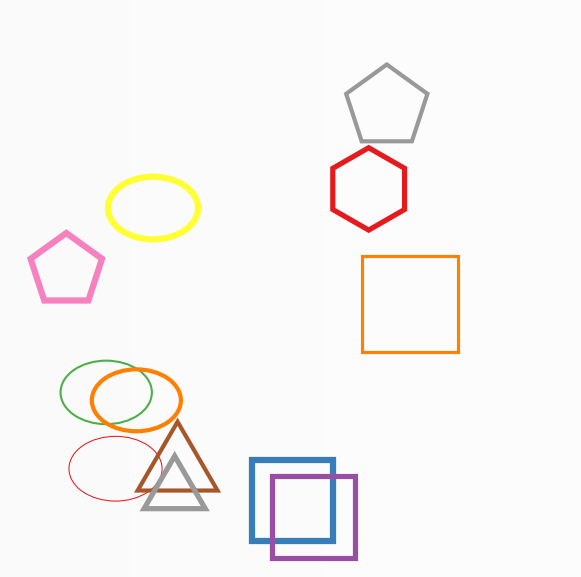[{"shape": "oval", "thickness": 0.5, "radius": 0.4, "center": [0.199, 0.188]}, {"shape": "hexagon", "thickness": 2.5, "radius": 0.36, "center": [0.634, 0.672]}, {"shape": "square", "thickness": 3, "radius": 0.35, "center": [0.503, 0.133]}, {"shape": "oval", "thickness": 1, "radius": 0.39, "center": [0.183, 0.32]}, {"shape": "square", "thickness": 2.5, "radius": 0.36, "center": [0.54, 0.104]}, {"shape": "oval", "thickness": 2, "radius": 0.38, "center": [0.235, 0.306]}, {"shape": "square", "thickness": 1.5, "radius": 0.41, "center": [0.705, 0.473]}, {"shape": "oval", "thickness": 3, "radius": 0.39, "center": [0.263, 0.639]}, {"shape": "triangle", "thickness": 2, "radius": 0.4, "center": [0.305, 0.189]}, {"shape": "pentagon", "thickness": 3, "radius": 0.32, "center": [0.114, 0.531]}, {"shape": "pentagon", "thickness": 2, "radius": 0.37, "center": [0.665, 0.814]}, {"shape": "triangle", "thickness": 2.5, "radius": 0.3, "center": [0.301, 0.149]}]